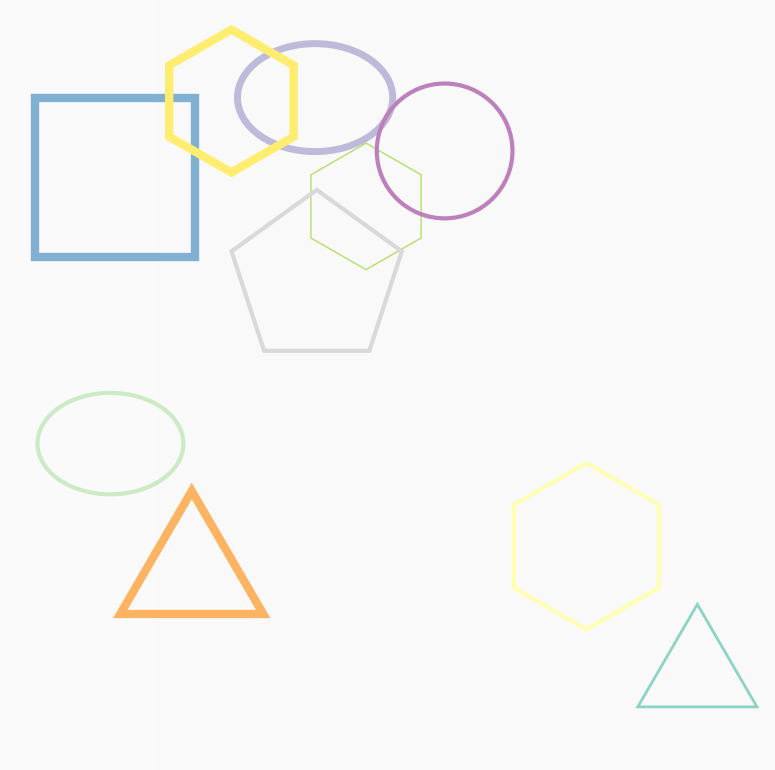[{"shape": "triangle", "thickness": 1, "radius": 0.44, "center": [0.9, 0.126]}, {"shape": "hexagon", "thickness": 1.5, "radius": 0.54, "center": [0.757, 0.291]}, {"shape": "oval", "thickness": 2.5, "radius": 0.5, "center": [0.407, 0.873]}, {"shape": "square", "thickness": 3, "radius": 0.52, "center": [0.149, 0.769]}, {"shape": "triangle", "thickness": 3, "radius": 0.53, "center": [0.247, 0.256]}, {"shape": "hexagon", "thickness": 0.5, "radius": 0.41, "center": [0.472, 0.732]}, {"shape": "pentagon", "thickness": 1.5, "radius": 0.58, "center": [0.409, 0.638]}, {"shape": "circle", "thickness": 1.5, "radius": 0.44, "center": [0.574, 0.804]}, {"shape": "oval", "thickness": 1.5, "radius": 0.47, "center": [0.143, 0.424]}, {"shape": "hexagon", "thickness": 3, "radius": 0.46, "center": [0.299, 0.869]}]